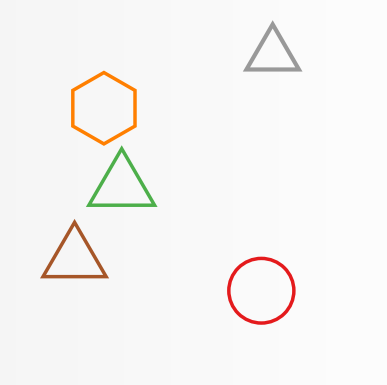[{"shape": "circle", "thickness": 2.5, "radius": 0.42, "center": [0.674, 0.245]}, {"shape": "triangle", "thickness": 2.5, "radius": 0.49, "center": [0.314, 0.516]}, {"shape": "hexagon", "thickness": 2.5, "radius": 0.46, "center": [0.268, 0.719]}, {"shape": "triangle", "thickness": 2.5, "radius": 0.47, "center": [0.192, 0.328]}, {"shape": "triangle", "thickness": 3, "radius": 0.39, "center": [0.704, 0.859]}]